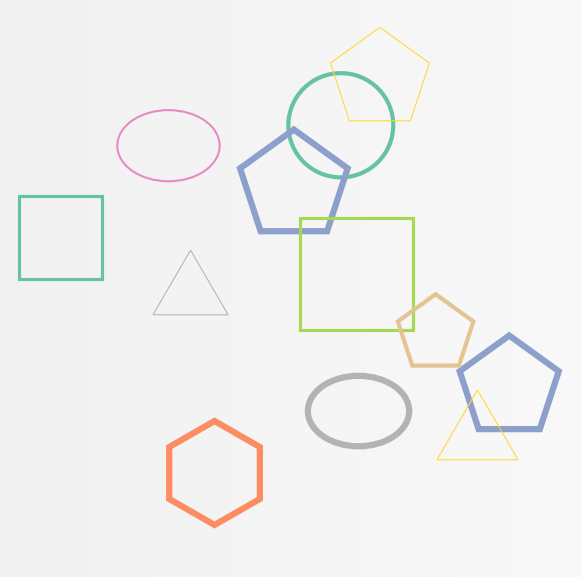[{"shape": "square", "thickness": 1.5, "radius": 0.36, "center": [0.104, 0.589]}, {"shape": "circle", "thickness": 2, "radius": 0.45, "center": [0.586, 0.782]}, {"shape": "hexagon", "thickness": 3, "radius": 0.45, "center": [0.369, 0.18]}, {"shape": "pentagon", "thickness": 3, "radius": 0.49, "center": [0.506, 0.677]}, {"shape": "pentagon", "thickness": 3, "radius": 0.45, "center": [0.876, 0.329]}, {"shape": "oval", "thickness": 1, "radius": 0.44, "center": [0.29, 0.747]}, {"shape": "square", "thickness": 1.5, "radius": 0.48, "center": [0.613, 0.524]}, {"shape": "pentagon", "thickness": 0.5, "radius": 0.45, "center": [0.654, 0.862]}, {"shape": "triangle", "thickness": 0.5, "radius": 0.4, "center": [0.822, 0.243]}, {"shape": "pentagon", "thickness": 2, "radius": 0.34, "center": [0.749, 0.421]}, {"shape": "oval", "thickness": 3, "radius": 0.44, "center": [0.617, 0.287]}, {"shape": "triangle", "thickness": 0.5, "radius": 0.37, "center": [0.328, 0.491]}]